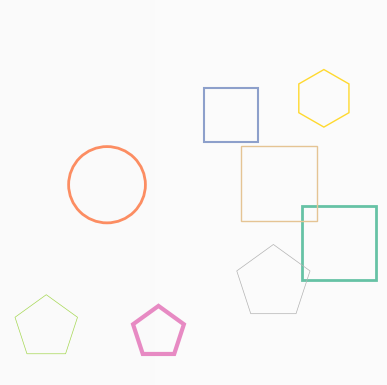[{"shape": "square", "thickness": 2, "radius": 0.48, "center": [0.875, 0.368]}, {"shape": "circle", "thickness": 2, "radius": 0.5, "center": [0.276, 0.52]}, {"shape": "square", "thickness": 1.5, "radius": 0.35, "center": [0.597, 0.7]}, {"shape": "pentagon", "thickness": 3, "radius": 0.34, "center": [0.409, 0.136]}, {"shape": "pentagon", "thickness": 0.5, "radius": 0.42, "center": [0.119, 0.15]}, {"shape": "hexagon", "thickness": 1, "radius": 0.37, "center": [0.836, 0.745]}, {"shape": "square", "thickness": 1, "radius": 0.49, "center": [0.719, 0.523]}, {"shape": "pentagon", "thickness": 0.5, "radius": 0.5, "center": [0.706, 0.266]}]